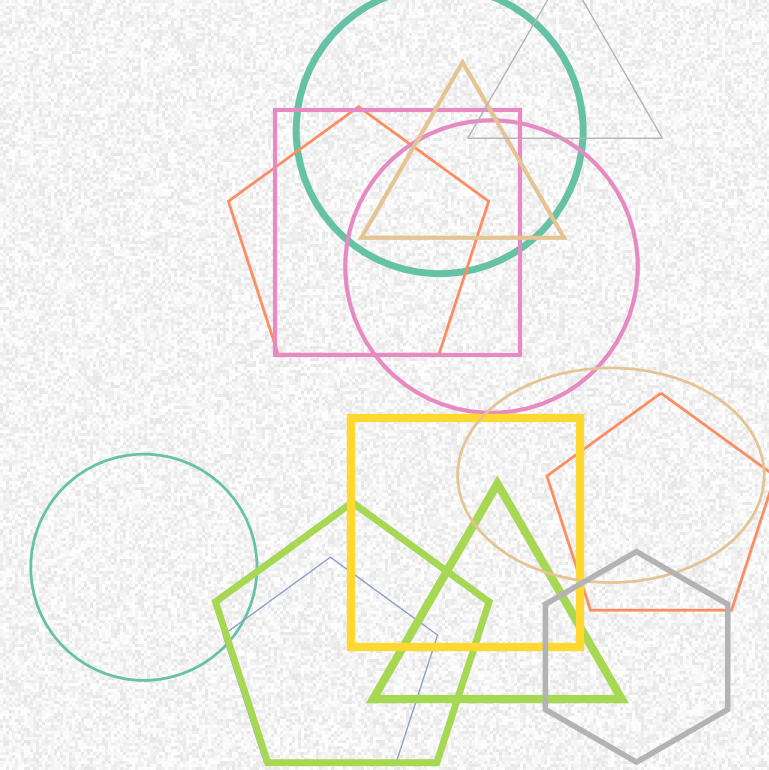[{"shape": "circle", "thickness": 1, "radius": 0.73, "center": [0.187, 0.263]}, {"shape": "circle", "thickness": 2.5, "radius": 0.93, "center": [0.571, 0.831]}, {"shape": "pentagon", "thickness": 1, "radius": 0.89, "center": [0.466, 0.684]}, {"shape": "pentagon", "thickness": 1, "radius": 0.78, "center": [0.858, 0.334]}, {"shape": "pentagon", "thickness": 0.5, "radius": 0.73, "center": [0.429, 0.13]}, {"shape": "square", "thickness": 1.5, "radius": 0.79, "center": [0.516, 0.698]}, {"shape": "circle", "thickness": 1.5, "radius": 0.95, "center": [0.638, 0.654]}, {"shape": "pentagon", "thickness": 2.5, "radius": 0.93, "center": [0.458, 0.161]}, {"shape": "triangle", "thickness": 3, "radius": 0.93, "center": [0.646, 0.185]}, {"shape": "square", "thickness": 3, "radius": 0.74, "center": [0.604, 0.308]}, {"shape": "triangle", "thickness": 1.5, "radius": 0.76, "center": [0.601, 0.767]}, {"shape": "oval", "thickness": 1, "radius": 1.0, "center": [0.793, 0.383]}, {"shape": "hexagon", "thickness": 2, "radius": 0.68, "center": [0.827, 0.147]}, {"shape": "triangle", "thickness": 0.5, "radius": 0.73, "center": [0.734, 0.893]}]